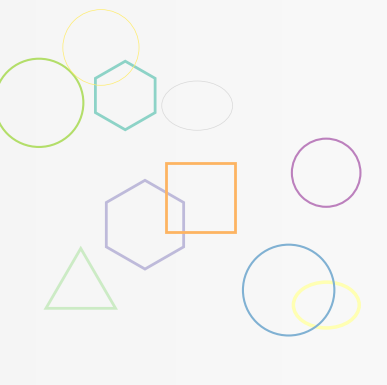[{"shape": "hexagon", "thickness": 2, "radius": 0.44, "center": [0.323, 0.752]}, {"shape": "oval", "thickness": 2.5, "radius": 0.42, "center": [0.842, 0.208]}, {"shape": "hexagon", "thickness": 2, "radius": 0.58, "center": [0.374, 0.416]}, {"shape": "circle", "thickness": 1.5, "radius": 0.59, "center": [0.745, 0.247]}, {"shape": "square", "thickness": 2, "radius": 0.45, "center": [0.517, 0.486]}, {"shape": "circle", "thickness": 1.5, "radius": 0.57, "center": [0.101, 0.733]}, {"shape": "oval", "thickness": 0.5, "radius": 0.46, "center": [0.509, 0.726]}, {"shape": "circle", "thickness": 1.5, "radius": 0.44, "center": [0.842, 0.551]}, {"shape": "triangle", "thickness": 2, "radius": 0.52, "center": [0.208, 0.251]}, {"shape": "circle", "thickness": 0.5, "radius": 0.49, "center": [0.26, 0.877]}]